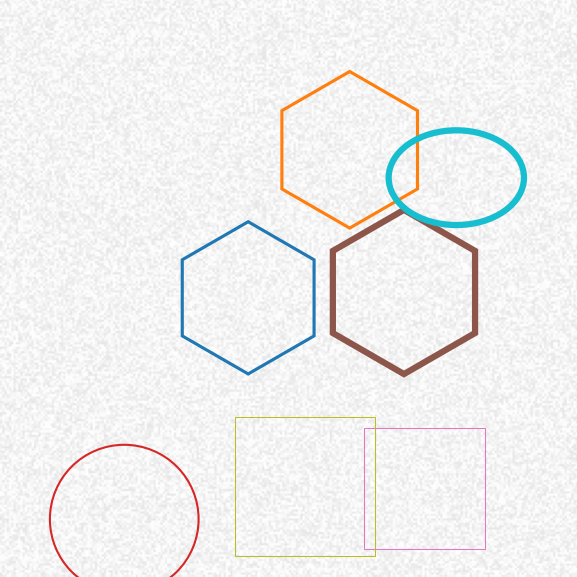[{"shape": "hexagon", "thickness": 1.5, "radius": 0.66, "center": [0.43, 0.483]}, {"shape": "hexagon", "thickness": 1.5, "radius": 0.68, "center": [0.606, 0.74]}, {"shape": "circle", "thickness": 1, "radius": 0.64, "center": [0.215, 0.1]}, {"shape": "hexagon", "thickness": 3, "radius": 0.71, "center": [0.699, 0.494]}, {"shape": "square", "thickness": 0.5, "radius": 0.52, "center": [0.735, 0.153]}, {"shape": "square", "thickness": 0.5, "radius": 0.6, "center": [0.528, 0.157]}, {"shape": "oval", "thickness": 3, "radius": 0.59, "center": [0.79, 0.691]}]